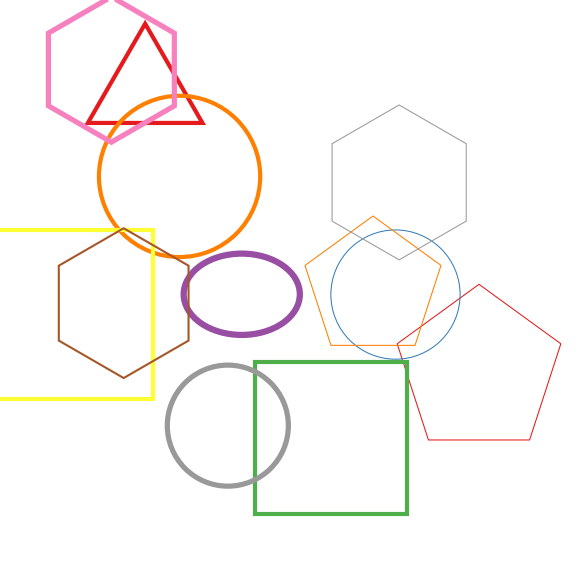[{"shape": "triangle", "thickness": 2, "radius": 0.57, "center": [0.251, 0.844]}, {"shape": "pentagon", "thickness": 0.5, "radius": 0.74, "center": [0.829, 0.358]}, {"shape": "circle", "thickness": 0.5, "radius": 0.56, "center": [0.685, 0.489]}, {"shape": "square", "thickness": 2, "radius": 0.66, "center": [0.574, 0.241]}, {"shape": "oval", "thickness": 3, "radius": 0.5, "center": [0.419, 0.49]}, {"shape": "pentagon", "thickness": 0.5, "radius": 0.62, "center": [0.646, 0.501]}, {"shape": "circle", "thickness": 2, "radius": 0.7, "center": [0.311, 0.694]}, {"shape": "square", "thickness": 2, "radius": 0.73, "center": [0.119, 0.455]}, {"shape": "hexagon", "thickness": 1, "radius": 0.65, "center": [0.214, 0.474]}, {"shape": "hexagon", "thickness": 2.5, "radius": 0.63, "center": [0.193, 0.879]}, {"shape": "circle", "thickness": 2.5, "radius": 0.52, "center": [0.395, 0.262]}, {"shape": "hexagon", "thickness": 0.5, "radius": 0.67, "center": [0.691, 0.683]}]